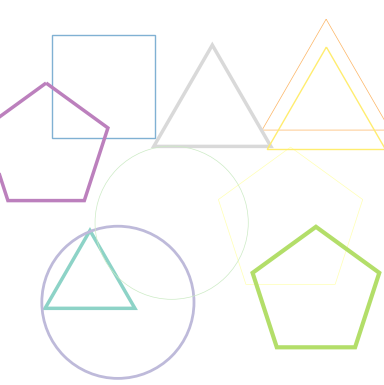[{"shape": "triangle", "thickness": 2.5, "radius": 0.67, "center": [0.234, 0.266]}, {"shape": "pentagon", "thickness": 0.5, "radius": 0.99, "center": [0.755, 0.421]}, {"shape": "circle", "thickness": 2, "radius": 0.99, "center": [0.306, 0.215]}, {"shape": "square", "thickness": 1, "radius": 0.67, "center": [0.269, 0.776]}, {"shape": "triangle", "thickness": 0.5, "radius": 0.96, "center": [0.847, 0.758]}, {"shape": "pentagon", "thickness": 3, "radius": 0.87, "center": [0.821, 0.238]}, {"shape": "triangle", "thickness": 2.5, "radius": 0.88, "center": [0.551, 0.707]}, {"shape": "pentagon", "thickness": 2.5, "radius": 0.84, "center": [0.12, 0.616]}, {"shape": "circle", "thickness": 0.5, "radius": 1.0, "center": [0.446, 0.422]}, {"shape": "triangle", "thickness": 1, "radius": 0.89, "center": [0.848, 0.7]}]